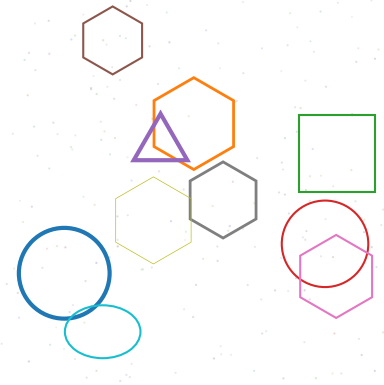[{"shape": "circle", "thickness": 3, "radius": 0.59, "center": [0.167, 0.29]}, {"shape": "hexagon", "thickness": 2, "radius": 0.6, "center": [0.503, 0.679]}, {"shape": "square", "thickness": 1.5, "radius": 0.5, "center": [0.875, 0.601]}, {"shape": "circle", "thickness": 1.5, "radius": 0.56, "center": [0.844, 0.367]}, {"shape": "triangle", "thickness": 3, "radius": 0.4, "center": [0.417, 0.624]}, {"shape": "hexagon", "thickness": 1.5, "radius": 0.44, "center": [0.293, 0.895]}, {"shape": "hexagon", "thickness": 1.5, "radius": 0.54, "center": [0.873, 0.282]}, {"shape": "hexagon", "thickness": 2, "radius": 0.49, "center": [0.579, 0.481]}, {"shape": "hexagon", "thickness": 0.5, "radius": 0.57, "center": [0.398, 0.428]}, {"shape": "oval", "thickness": 1.5, "radius": 0.49, "center": [0.267, 0.138]}]